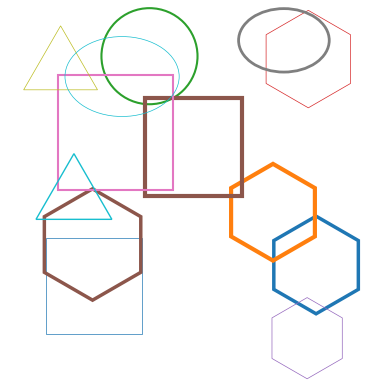[{"shape": "hexagon", "thickness": 2.5, "radius": 0.63, "center": [0.821, 0.312]}, {"shape": "square", "thickness": 0.5, "radius": 0.62, "center": [0.245, 0.257]}, {"shape": "hexagon", "thickness": 3, "radius": 0.63, "center": [0.709, 0.449]}, {"shape": "circle", "thickness": 1.5, "radius": 0.62, "center": [0.388, 0.854]}, {"shape": "hexagon", "thickness": 0.5, "radius": 0.63, "center": [0.801, 0.847]}, {"shape": "hexagon", "thickness": 0.5, "radius": 0.53, "center": [0.798, 0.122]}, {"shape": "square", "thickness": 3, "radius": 0.63, "center": [0.504, 0.618]}, {"shape": "hexagon", "thickness": 2.5, "radius": 0.72, "center": [0.24, 0.365]}, {"shape": "square", "thickness": 1.5, "radius": 0.75, "center": [0.301, 0.655]}, {"shape": "oval", "thickness": 2, "radius": 0.59, "center": [0.737, 0.895]}, {"shape": "triangle", "thickness": 0.5, "radius": 0.55, "center": [0.157, 0.822]}, {"shape": "triangle", "thickness": 1, "radius": 0.57, "center": [0.192, 0.487]}, {"shape": "oval", "thickness": 0.5, "radius": 0.74, "center": [0.317, 0.801]}]